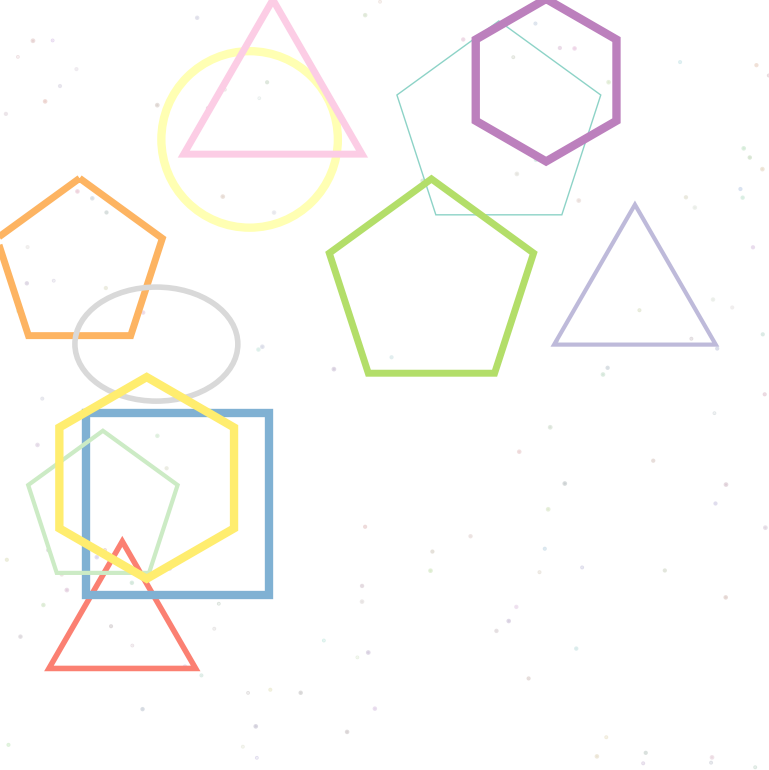[{"shape": "pentagon", "thickness": 0.5, "radius": 0.7, "center": [0.648, 0.834]}, {"shape": "circle", "thickness": 3, "radius": 0.57, "center": [0.324, 0.819]}, {"shape": "triangle", "thickness": 1.5, "radius": 0.61, "center": [0.825, 0.613]}, {"shape": "triangle", "thickness": 2, "radius": 0.55, "center": [0.159, 0.187]}, {"shape": "square", "thickness": 3, "radius": 0.59, "center": [0.23, 0.345]}, {"shape": "pentagon", "thickness": 2.5, "radius": 0.56, "center": [0.103, 0.656]}, {"shape": "pentagon", "thickness": 2.5, "radius": 0.7, "center": [0.56, 0.628]}, {"shape": "triangle", "thickness": 2.5, "radius": 0.67, "center": [0.354, 0.867]}, {"shape": "oval", "thickness": 2, "radius": 0.53, "center": [0.203, 0.553]}, {"shape": "hexagon", "thickness": 3, "radius": 0.53, "center": [0.709, 0.896]}, {"shape": "pentagon", "thickness": 1.5, "radius": 0.51, "center": [0.134, 0.339]}, {"shape": "hexagon", "thickness": 3, "radius": 0.65, "center": [0.191, 0.379]}]